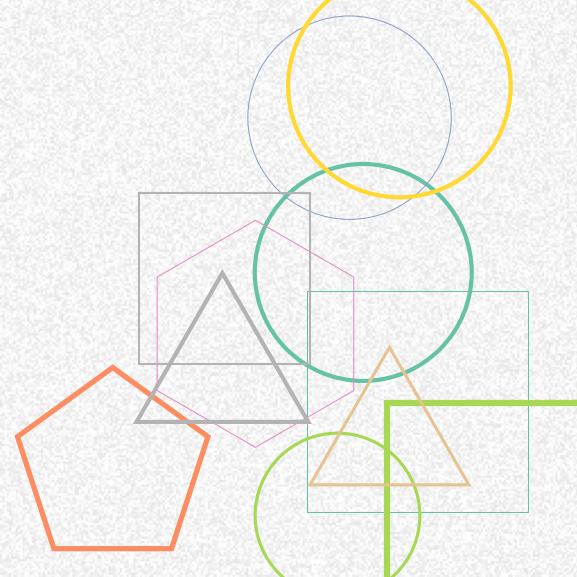[{"shape": "square", "thickness": 0.5, "radius": 0.96, "center": [0.723, 0.304]}, {"shape": "circle", "thickness": 2, "radius": 0.94, "center": [0.629, 0.527]}, {"shape": "pentagon", "thickness": 2.5, "radius": 0.87, "center": [0.195, 0.189]}, {"shape": "circle", "thickness": 0.5, "radius": 0.88, "center": [0.605, 0.795]}, {"shape": "hexagon", "thickness": 0.5, "radius": 0.98, "center": [0.442, 0.421]}, {"shape": "square", "thickness": 3, "radius": 0.93, "center": [0.855, 0.117]}, {"shape": "circle", "thickness": 1.5, "radius": 0.71, "center": [0.584, 0.106]}, {"shape": "circle", "thickness": 2, "radius": 0.96, "center": [0.692, 0.85]}, {"shape": "triangle", "thickness": 1.5, "radius": 0.79, "center": [0.674, 0.239]}, {"shape": "triangle", "thickness": 2, "radius": 0.86, "center": [0.385, 0.354]}, {"shape": "square", "thickness": 1, "radius": 0.74, "center": [0.389, 0.517]}]